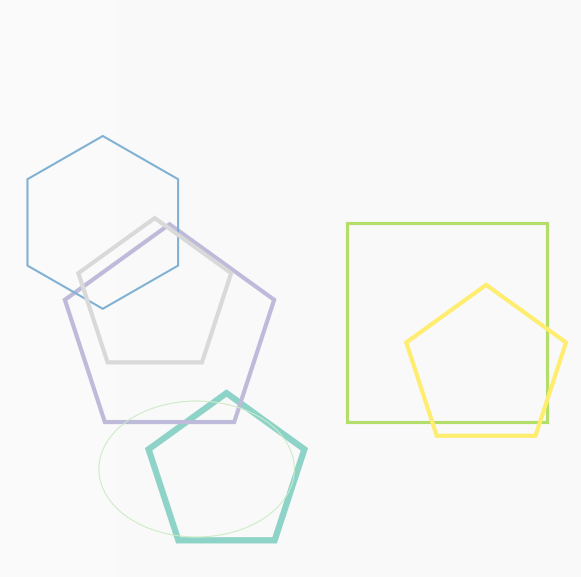[{"shape": "pentagon", "thickness": 3, "radius": 0.7, "center": [0.39, 0.178]}, {"shape": "pentagon", "thickness": 2, "radius": 0.95, "center": [0.292, 0.421]}, {"shape": "hexagon", "thickness": 1, "radius": 0.75, "center": [0.177, 0.614]}, {"shape": "square", "thickness": 1.5, "radius": 0.86, "center": [0.769, 0.44]}, {"shape": "pentagon", "thickness": 2, "radius": 0.69, "center": [0.266, 0.483]}, {"shape": "oval", "thickness": 0.5, "radius": 0.84, "center": [0.338, 0.187]}, {"shape": "pentagon", "thickness": 2, "radius": 0.72, "center": [0.836, 0.361]}]